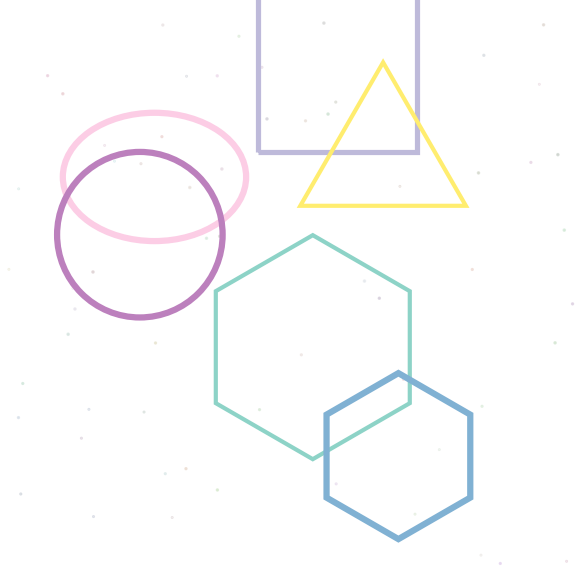[{"shape": "hexagon", "thickness": 2, "radius": 0.97, "center": [0.542, 0.398]}, {"shape": "square", "thickness": 2.5, "radius": 0.69, "center": [0.584, 0.874]}, {"shape": "hexagon", "thickness": 3, "radius": 0.72, "center": [0.69, 0.209]}, {"shape": "oval", "thickness": 3, "radius": 0.79, "center": [0.267, 0.693]}, {"shape": "circle", "thickness": 3, "radius": 0.72, "center": [0.242, 0.593]}, {"shape": "triangle", "thickness": 2, "radius": 0.83, "center": [0.663, 0.726]}]